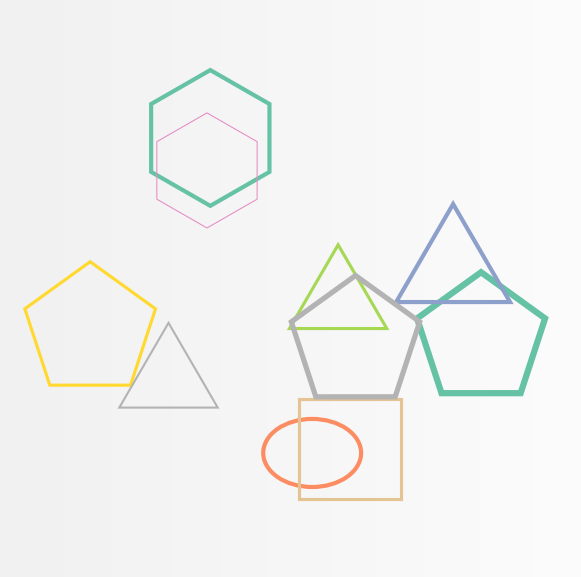[{"shape": "hexagon", "thickness": 2, "radius": 0.59, "center": [0.362, 0.76]}, {"shape": "pentagon", "thickness": 3, "radius": 0.58, "center": [0.828, 0.412]}, {"shape": "oval", "thickness": 2, "radius": 0.42, "center": [0.537, 0.215]}, {"shape": "triangle", "thickness": 2, "radius": 0.57, "center": [0.78, 0.533]}, {"shape": "hexagon", "thickness": 0.5, "radius": 0.5, "center": [0.356, 0.704]}, {"shape": "triangle", "thickness": 1.5, "radius": 0.48, "center": [0.582, 0.479]}, {"shape": "pentagon", "thickness": 1.5, "radius": 0.59, "center": [0.155, 0.428]}, {"shape": "square", "thickness": 1.5, "radius": 0.44, "center": [0.602, 0.222]}, {"shape": "pentagon", "thickness": 2.5, "radius": 0.58, "center": [0.612, 0.406]}, {"shape": "triangle", "thickness": 1, "radius": 0.49, "center": [0.29, 0.342]}]